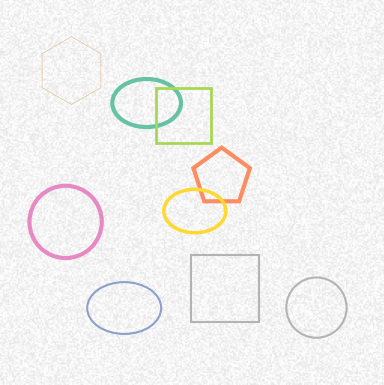[{"shape": "oval", "thickness": 3, "radius": 0.45, "center": [0.381, 0.732]}, {"shape": "pentagon", "thickness": 3, "radius": 0.39, "center": [0.576, 0.54]}, {"shape": "oval", "thickness": 1.5, "radius": 0.48, "center": [0.323, 0.2]}, {"shape": "circle", "thickness": 3, "radius": 0.47, "center": [0.17, 0.424]}, {"shape": "square", "thickness": 2, "radius": 0.36, "center": [0.477, 0.7]}, {"shape": "oval", "thickness": 2.5, "radius": 0.4, "center": [0.506, 0.452]}, {"shape": "hexagon", "thickness": 0.5, "radius": 0.44, "center": [0.186, 0.817]}, {"shape": "circle", "thickness": 1.5, "radius": 0.39, "center": [0.822, 0.201]}, {"shape": "square", "thickness": 1.5, "radius": 0.44, "center": [0.585, 0.251]}]